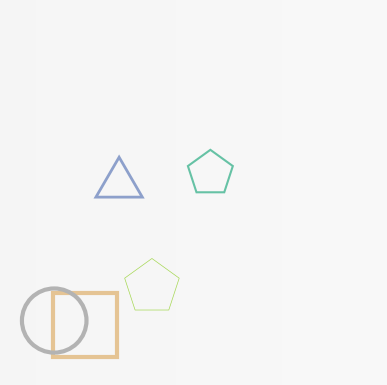[{"shape": "pentagon", "thickness": 1.5, "radius": 0.3, "center": [0.543, 0.55]}, {"shape": "triangle", "thickness": 2, "radius": 0.35, "center": [0.307, 0.523]}, {"shape": "pentagon", "thickness": 0.5, "radius": 0.37, "center": [0.392, 0.255]}, {"shape": "square", "thickness": 3, "radius": 0.41, "center": [0.22, 0.156]}, {"shape": "circle", "thickness": 3, "radius": 0.42, "center": [0.14, 0.167]}]